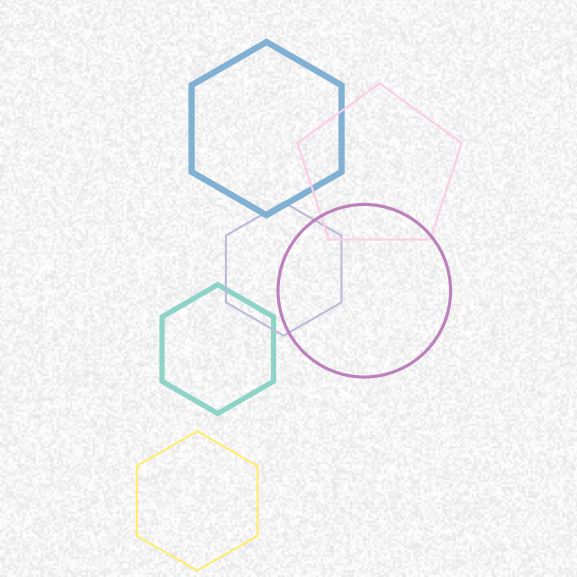[{"shape": "hexagon", "thickness": 2.5, "radius": 0.56, "center": [0.377, 0.395]}, {"shape": "hexagon", "thickness": 1, "radius": 0.58, "center": [0.491, 0.533]}, {"shape": "hexagon", "thickness": 3, "radius": 0.75, "center": [0.462, 0.776]}, {"shape": "pentagon", "thickness": 1, "radius": 0.75, "center": [0.657, 0.705]}, {"shape": "circle", "thickness": 1.5, "radius": 0.75, "center": [0.631, 0.496]}, {"shape": "hexagon", "thickness": 1, "radius": 0.6, "center": [0.341, 0.132]}]